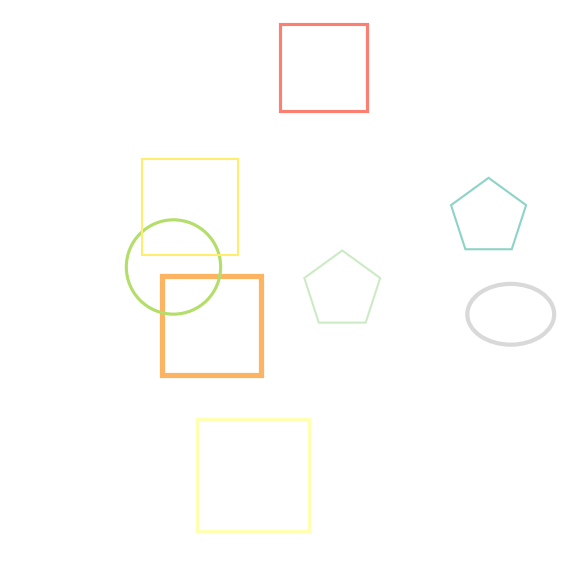[{"shape": "pentagon", "thickness": 1, "radius": 0.34, "center": [0.846, 0.623]}, {"shape": "square", "thickness": 1.5, "radius": 0.48, "center": [0.438, 0.177]}, {"shape": "square", "thickness": 1.5, "radius": 0.38, "center": [0.56, 0.882]}, {"shape": "square", "thickness": 2.5, "radius": 0.43, "center": [0.367, 0.435]}, {"shape": "circle", "thickness": 1.5, "radius": 0.41, "center": [0.3, 0.537]}, {"shape": "oval", "thickness": 2, "radius": 0.38, "center": [0.884, 0.455]}, {"shape": "pentagon", "thickness": 1, "radius": 0.35, "center": [0.593, 0.496]}, {"shape": "square", "thickness": 1, "radius": 0.41, "center": [0.329, 0.641]}]